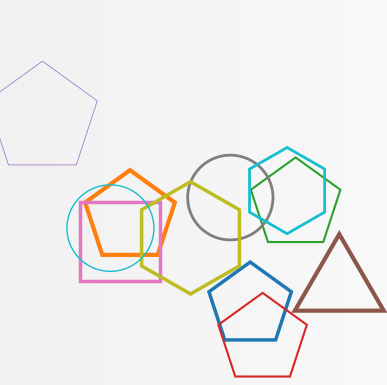[{"shape": "pentagon", "thickness": 2.5, "radius": 0.56, "center": [0.646, 0.208]}, {"shape": "pentagon", "thickness": 3, "radius": 0.61, "center": [0.335, 0.436]}, {"shape": "pentagon", "thickness": 1.5, "radius": 0.61, "center": [0.763, 0.47]}, {"shape": "pentagon", "thickness": 1.5, "radius": 0.6, "center": [0.678, 0.119]}, {"shape": "pentagon", "thickness": 0.5, "radius": 0.74, "center": [0.109, 0.692]}, {"shape": "triangle", "thickness": 3, "radius": 0.66, "center": [0.876, 0.259]}, {"shape": "square", "thickness": 2.5, "radius": 0.51, "center": [0.311, 0.373]}, {"shape": "circle", "thickness": 2, "radius": 0.55, "center": [0.594, 0.487]}, {"shape": "hexagon", "thickness": 2.5, "radius": 0.73, "center": [0.492, 0.382]}, {"shape": "circle", "thickness": 1, "radius": 0.56, "center": [0.285, 0.408]}, {"shape": "hexagon", "thickness": 2, "radius": 0.56, "center": [0.741, 0.505]}]